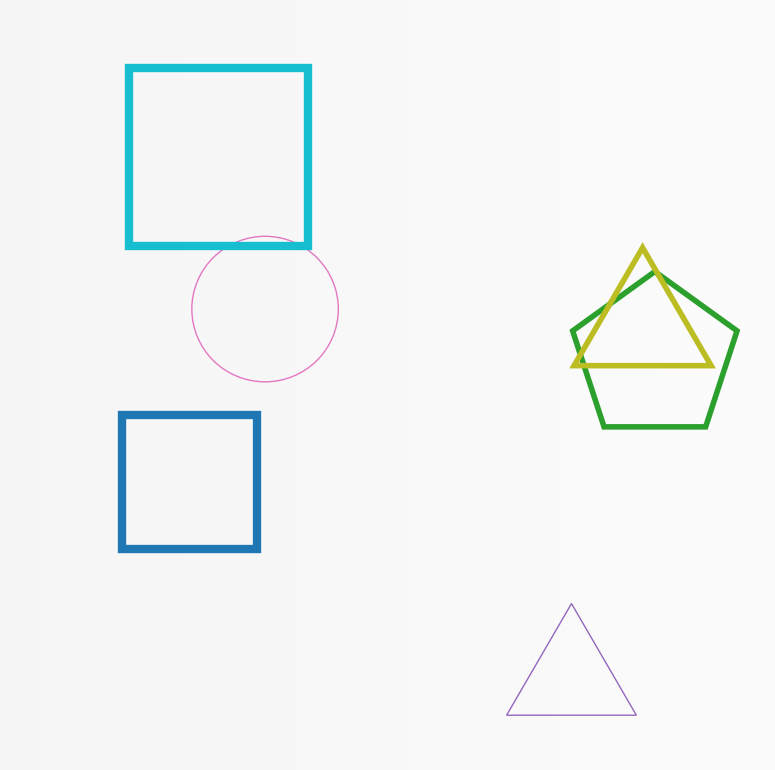[{"shape": "square", "thickness": 3, "radius": 0.44, "center": [0.244, 0.374]}, {"shape": "pentagon", "thickness": 2, "radius": 0.56, "center": [0.845, 0.536]}, {"shape": "triangle", "thickness": 0.5, "radius": 0.48, "center": [0.737, 0.119]}, {"shape": "circle", "thickness": 0.5, "radius": 0.47, "center": [0.342, 0.599]}, {"shape": "triangle", "thickness": 2, "radius": 0.51, "center": [0.829, 0.576]}, {"shape": "square", "thickness": 3, "radius": 0.58, "center": [0.282, 0.796]}]